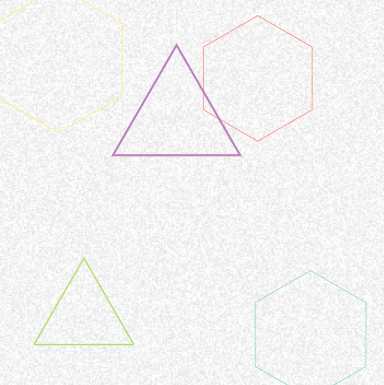[{"shape": "hexagon", "thickness": 0.5, "radius": 0.83, "center": [0.807, 0.131]}, {"shape": "hexagon", "thickness": 0.5, "radius": 0.82, "center": [0.669, 0.796]}, {"shape": "triangle", "thickness": 1, "radius": 0.75, "center": [0.218, 0.18]}, {"shape": "triangle", "thickness": 1.5, "radius": 0.95, "center": [0.459, 0.692]}, {"shape": "hexagon", "thickness": 0.5, "radius": 0.95, "center": [0.153, 0.845]}]